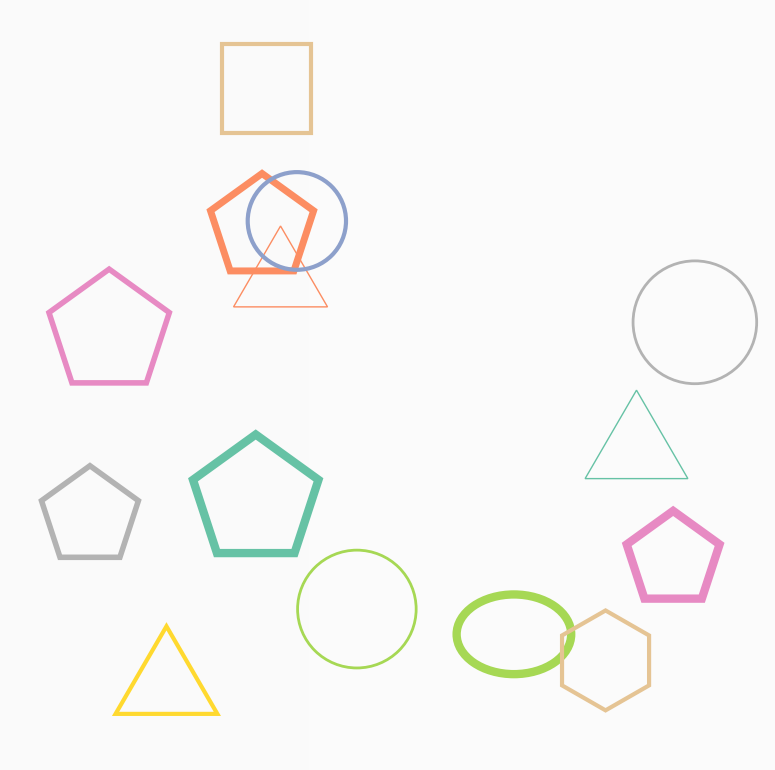[{"shape": "pentagon", "thickness": 3, "radius": 0.43, "center": [0.33, 0.351]}, {"shape": "triangle", "thickness": 0.5, "radius": 0.38, "center": [0.821, 0.417]}, {"shape": "pentagon", "thickness": 2.5, "radius": 0.35, "center": [0.338, 0.705]}, {"shape": "triangle", "thickness": 0.5, "radius": 0.35, "center": [0.362, 0.636]}, {"shape": "circle", "thickness": 1.5, "radius": 0.32, "center": [0.383, 0.713]}, {"shape": "pentagon", "thickness": 2, "radius": 0.41, "center": [0.141, 0.569]}, {"shape": "pentagon", "thickness": 3, "radius": 0.31, "center": [0.869, 0.274]}, {"shape": "circle", "thickness": 1, "radius": 0.38, "center": [0.46, 0.209]}, {"shape": "oval", "thickness": 3, "radius": 0.37, "center": [0.663, 0.176]}, {"shape": "triangle", "thickness": 1.5, "radius": 0.38, "center": [0.215, 0.111]}, {"shape": "square", "thickness": 1.5, "radius": 0.29, "center": [0.344, 0.885]}, {"shape": "hexagon", "thickness": 1.5, "radius": 0.32, "center": [0.781, 0.142]}, {"shape": "circle", "thickness": 1, "radius": 0.4, "center": [0.897, 0.581]}, {"shape": "pentagon", "thickness": 2, "radius": 0.33, "center": [0.116, 0.329]}]